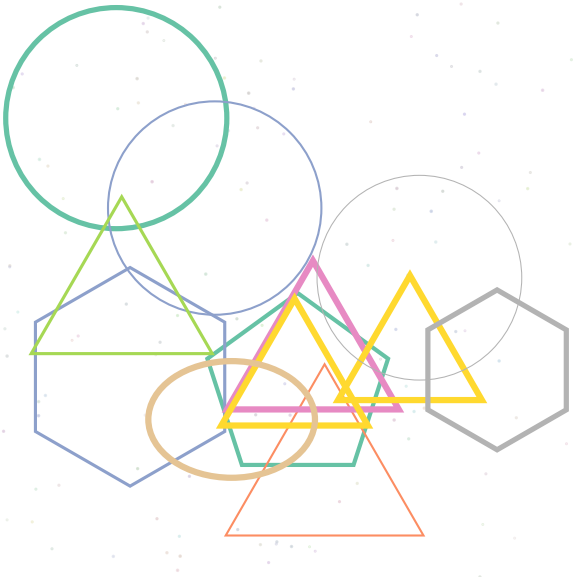[{"shape": "circle", "thickness": 2.5, "radius": 0.96, "center": [0.201, 0.795]}, {"shape": "pentagon", "thickness": 2, "radius": 0.82, "center": [0.516, 0.327]}, {"shape": "triangle", "thickness": 1, "radius": 0.99, "center": [0.562, 0.171]}, {"shape": "circle", "thickness": 1, "radius": 0.92, "center": [0.372, 0.639]}, {"shape": "hexagon", "thickness": 1.5, "radius": 0.95, "center": [0.225, 0.347]}, {"shape": "triangle", "thickness": 3, "radius": 0.86, "center": [0.542, 0.376]}, {"shape": "triangle", "thickness": 1.5, "radius": 0.9, "center": [0.211, 0.477]}, {"shape": "triangle", "thickness": 3, "radius": 0.73, "center": [0.51, 0.336]}, {"shape": "triangle", "thickness": 3, "radius": 0.72, "center": [0.71, 0.378]}, {"shape": "oval", "thickness": 3, "radius": 0.72, "center": [0.401, 0.273]}, {"shape": "hexagon", "thickness": 2.5, "radius": 0.69, "center": [0.861, 0.359]}, {"shape": "circle", "thickness": 0.5, "radius": 0.89, "center": [0.726, 0.518]}]